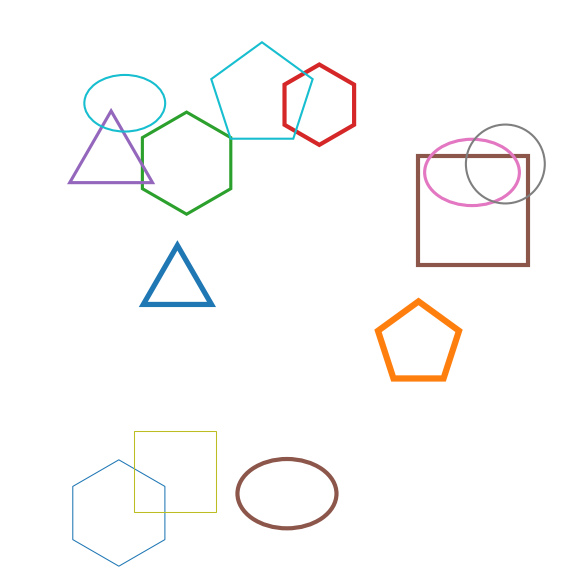[{"shape": "triangle", "thickness": 2.5, "radius": 0.34, "center": [0.307, 0.506]}, {"shape": "hexagon", "thickness": 0.5, "radius": 0.46, "center": [0.206, 0.111]}, {"shape": "pentagon", "thickness": 3, "radius": 0.37, "center": [0.725, 0.403]}, {"shape": "hexagon", "thickness": 1.5, "radius": 0.44, "center": [0.323, 0.717]}, {"shape": "hexagon", "thickness": 2, "radius": 0.35, "center": [0.553, 0.818]}, {"shape": "triangle", "thickness": 1.5, "radius": 0.41, "center": [0.192, 0.724]}, {"shape": "oval", "thickness": 2, "radius": 0.43, "center": [0.497, 0.144]}, {"shape": "square", "thickness": 2, "radius": 0.47, "center": [0.819, 0.634]}, {"shape": "oval", "thickness": 1.5, "radius": 0.41, "center": [0.817, 0.701]}, {"shape": "circle", "thickness": 1, "radius": 0.34, "center": [0.875, 0.715]}, {"shape": "square", "thickness": 0.5, "radius": 0.35, "center": [0.303, 0.183]}, {"shape": "oval", "thickness": 1, "radius": 0.35, "center": [0.216, 0.82]}, {"shape": "pentagon", "thickness": 1, "radius": 0.46, "center": [0.454, 0.834]}]